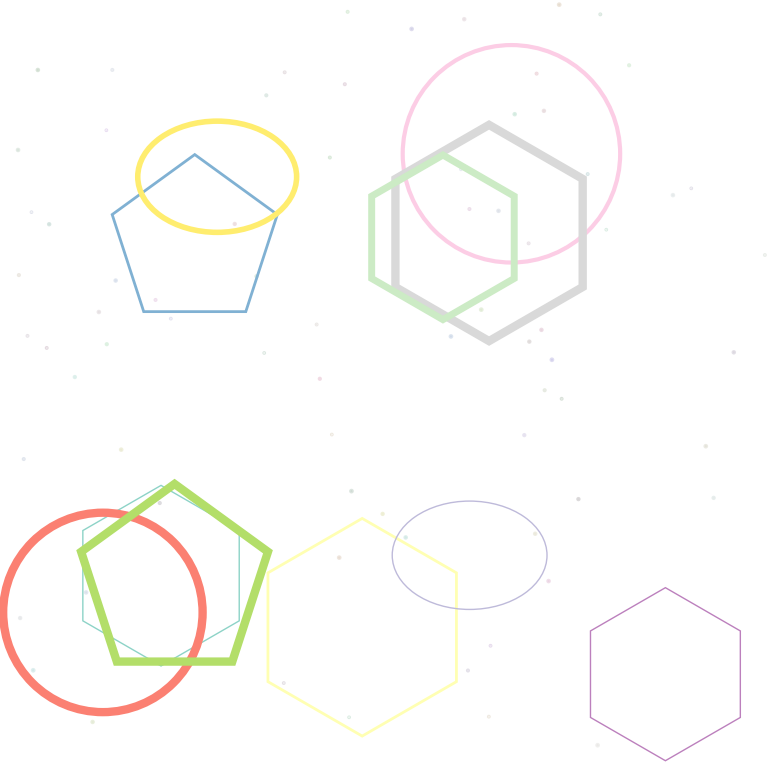[{"shape": "hexagon", "thickness": 0.5, "radius": 0.59, "center": [0.209, 0.252]}, {"shape": "hexagon", "thickness": 1, "radius": 0.71, "center": [0.47, 0.185]}, {"shape": "oval", "thickness": 0.5, "radius": 0.5, "center": [0.61, 0.279]}, {"shape": "circle", "thickness": 3, "radius": 0.65, "center": [0.134, 0.205]}, {"shape": "pentagon", "thickness": 1, "radius": 0.56, "center": [0.253, 0.686]}, {"shape": "pentagon", "thickness": 3, "radius": 0.64, "center": [0.227, 0.244]}, {"shape": "circle", "thickness": 1.5, "radius": 0.71, "center": [0.664, 0.8]}, {"shape": "hexagon", "thickness": 3, "radius": 0.7, "center": [0.635, 0.697]}, {"shape": "hexagon", "thickness": 0.5, "radius": 0.56, "center": [0.864, 0.124]}, {"shape": "hexagon", "thickness": 2.5, "radius": 0.53, "center": [0.575, 0.692]}, {"shape": "oval", "thickness": 2, "radius": 0.52, "center": [0.282, 0.77]}]